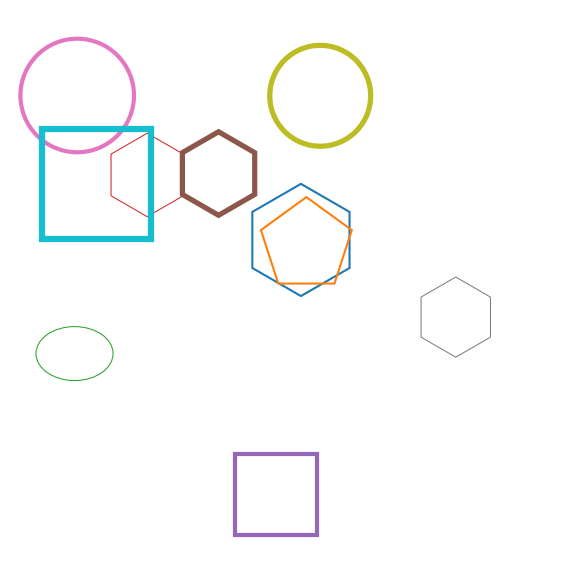[{"shape": "hexagon", "thickness": 1, "radius": 0.49, "center": [0.521, 0.584]}, {"shape": "pentagon", "thickness": 1, "radius": 0.41, "center": [0.531, 0.575]}, {"shape": "oval", "thickness": 0.5, "radius": 0.33, "center": [0.129, 0.387]}, {"shape": "hexagon", "thickness": 0.5, "radius": 0.36, "center": [0.255, 0.696]}, {"shape": "square", "thickness": 2, "radius": 0.35, "center": [0.478, 0.143]}, {"shape": "hexagon", "thickness": 2.5, "radius": 0.36, "center": [0.378, 0.699]}, {"shape": "circle", "thickness": 2, "radius": 0.49, "center": [0.134, 0.834]}, {"shape": "hexagon", "thickness": 0.5, "radius": 0.35, "center": [0.789, 0.45]}, {"shape": "circle", "thickness": 2.5, "radius": 0.44, "center": [0.554, 0.833]}, {"shape": "square", "thickness": 3, "radius": 0.48, "center": [0.167, 0.681]}]